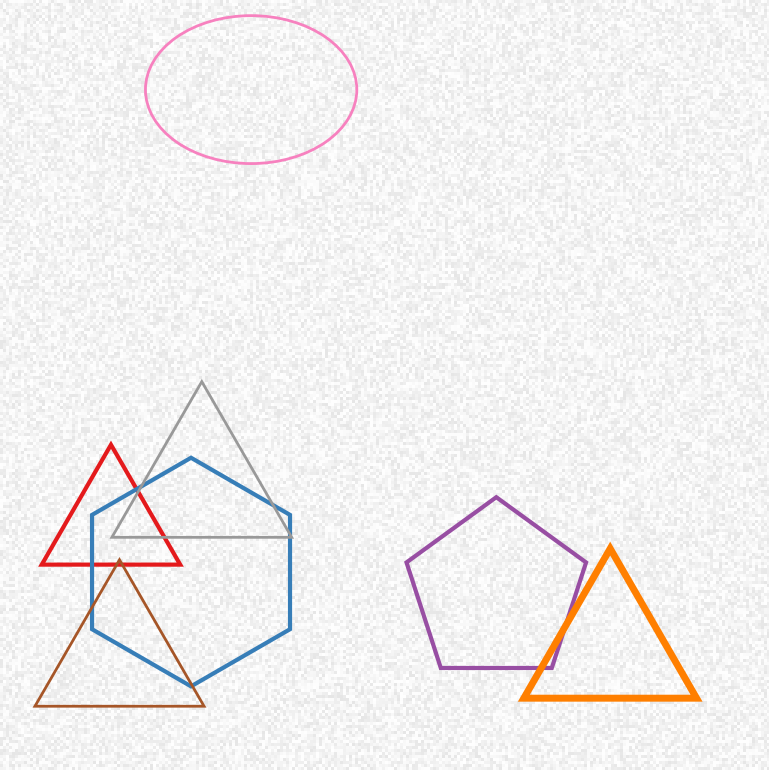[{"shape": "triangle", "thickness": 1.5, "radius": 0.52, "center": [0.144, 0.319]}, {"shape": "hexagon", "thickness": 1.5, "radius": 0.74, "center": [0.248, 0.257]}, {"shape": "pentagon", "thickness": 1.5, "radius": 0.61, "center": [0.645, 0.232]}, {"shape": "triangle", "thickness": 2.5, "radius": 0.65, "center": [0.792, 0.158]}, {"shape": "triangle", "thickness": 1, "radius": 0.63, "center": [0.155, 0.146]}, {"shape": "oval", "thickness": 1, "radius": 0.69, "center": [0.326, 0.884]}, {"shape": "triangle", "thickness": 1, "radius": 0.67, "center": [0.262, 0.37]}]